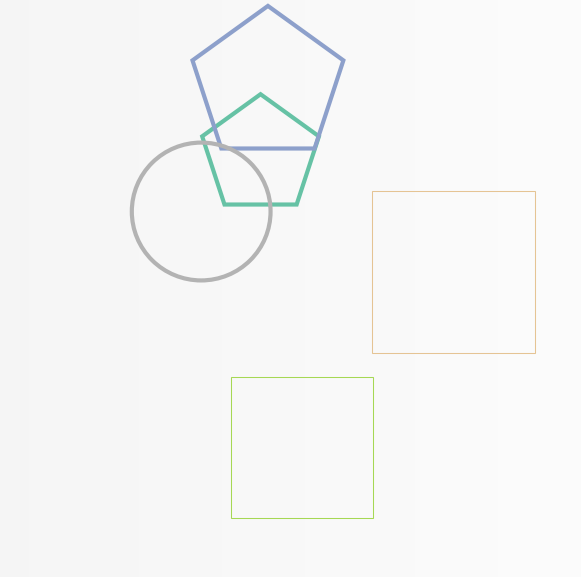[{"shape": "pentagon", "thickness": 2, "radius": 0.53, "center": [0.448, 0.73]}, {"shape": "pentagon", "thickness": 2, "radius": 0.68, "center": [0.461, 0.852]}, {"shape": "square", "thickness": 0.5, "radius": 0.61, "center": [0.52, 0.225]}, {"shape": "square", "thickness": 0.5, "radius": 0.7, "center": [0.78, 0.528]}, {"shape": "circle", "thickness": 2, "radius": 0.6, "center": [0.346, 0.633]}]